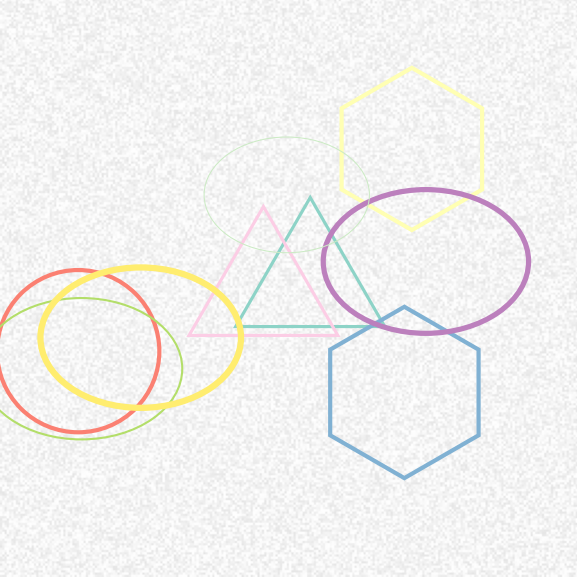[{"shape": "triangle", "thickness": 1.5, "radius": 0.74, "center": [0.537, 0.508]}, {"shape": "hexagon", "thickness": 2, "radius": 0.7, "center": [0.713, 0.741]}, {"shape": "circle", "thickness": 2, "radius": 0.7, "center": [0.135, 0.391]}, {"shape": "hexagon", "thickness": 2, "radius": 0.74, "center": [0.7, 0.32]}, {"shape": "oval", "thickness": 1, "radius": 0.87, "center": [0.141, 0.361]}, {"shape": "triangle", "thickness": 1.5, "radius": 0.74, "center": [0.456, 0.493]}, {"shape": "oval", "thickness": 2.5, "radius": 0.89, "center": [0.737, 0.546]}, {"shape": "oval", "thickness": 0.5, "radius": 0.72, "center": [0.497, 0.662]}, {"shape": "oval", "thickness": 3, "radius": 0.87, "center": [0.244, 0.414]}]